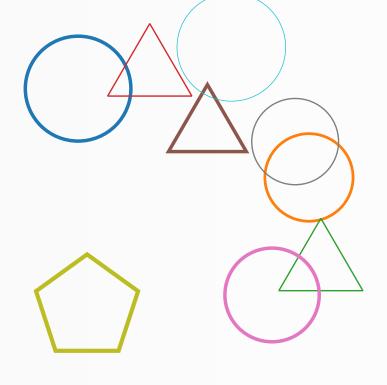[{"shape": "circle", "thickness": 2.5, "radius": 0.68, "center": [0.202, 0.77]}, {"shape": "circle", "thickness": 2, "radius": 0.57, "center": [0.797, 0.539]}, {"shape": "triangle", "thickness": 1, "radius": 0.63, "center": [0.828, 0.308]}, {"shape": "triangle", "thickness": 1, "radius": 0.63, "center": [0.386, 0.813]}, {"shape": "triangle", "thickness": 2.5, "radius": 0.58, "center": [0.535, 0.664]}, {"shape": "circle", "thickness": 2.5, "radius": 0.61, "center": [0.702, 0.234]}, {"shape": "circle", "thickness": 1, "radius": 0.56, "center": [0.762, 0.632]}, {"shape": "pentagon", "thickness": 3, "radius": 0.69, "center": [0.225, 0.201]}, {"shape": "circle", "thickness": 0.5, "radius": 0.7, "center": [0.597, 0.877]}]